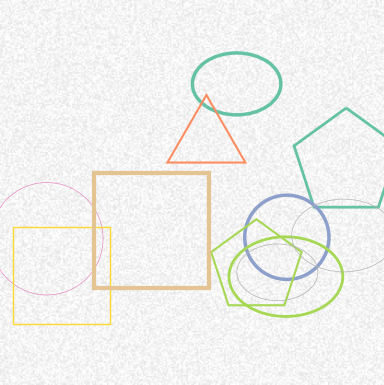[{"shape": "oval", "thickness": 2.5, "radius": 0.57, "center": [0.615, 0.782]}, {"shape": "pentagon", "thickness": 2, "radius": 0.71, "center": [0.899, 0.577]}, {"shape": "triangle", "thickness": 1.5, "radius": 0.58, "center": [0.536, 0.636]}, {"shape": "circle", "thickness": 2.5, "radius": 0.55, "center": [0.745, 0.384]}, {"shape": "circle", "thickness": 0.5, "radius": 0.73, "center": [0.122, 0.38]}, {"shape": "pentagon", "thickness": 1.5, "radius": 0.62, "center": [0.666, 0.307]}, {"shape": "oval", "thickness": 2, "radius": 0.74, "center": [0.743, 0.281]}, {"shape": "square", "thickness": 1, "radius": 0.63, "center": [0.159, 0.284]}, {"shape": "square", "thickness": 3, "radius": 0.75, "center": [0.393, 0.401]}, {"shape": "oval", "thickness": 0.5, "radius": 0.53, "center": [0.72, 0.293]}, {"shape": "oval", "thickness": 0.5, "radius": 0.67, "center": [0.893, 0.388]}]